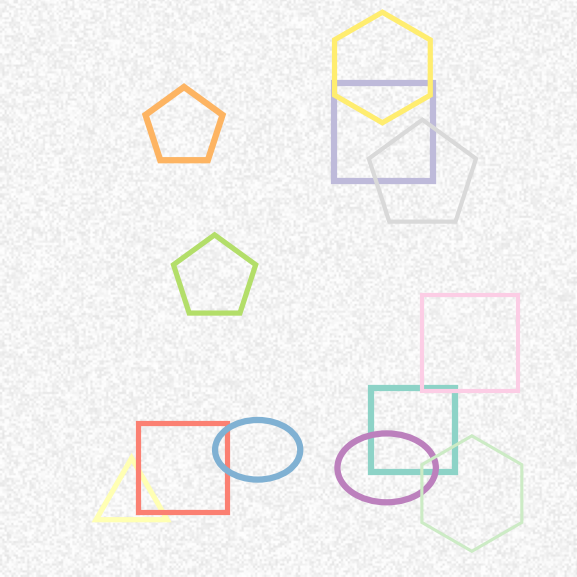[{"shape": "square", "thickness": 3, "radius": 0.37, "center": [0.715, 0.254]}, {"shape": "triangle", "thickness": 2.5, "radius": 0.36, "center": [0.228, 0.135]}, {"shape": "square", "thickness": 3, "radius": 0.43, "center": [0.664, 0.771]}, {"shape": "square", "thickness": 2.5, "radius": 0.39, "center": [0.316, 0.19]}, {"shape": "oval", "thickness": 3, "radius": 0.37, "center": [0.446, 0.22]}, {"shape": "pentagon", "thickness": 3, "radius": 0.35, "center": [0.319, 0.778]}, {"shape": "pentagon", "thickness": 2.5, "radius": 0.37, "center": [0.372, 0.518]}, {"shape": "square", "thickness": 2, "radius": 0.42, "center": [0.813, 0.405]}, {"shape": "pentagon", "thickness": 2, "radius": 0.49, "center": [0.731, 0.694]}, {"shape": "oval", "thickness": 3, "radius": 0.43, "center": [0.67, 0.189]}, {"shape": "hexagon", "thickness": 1.5, "radius": 0.5, "center": [0.817, 0.144]}, {"shape": "hexagon", "thickness": 2.5, "radius": 0.48, "center": [0.662, 0.882]}]